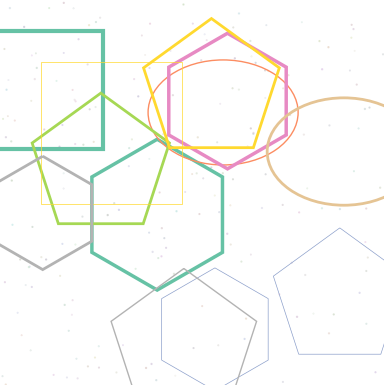[{"shape": "hexagon", "thickness": 2.5, "radius": 0.98, "center": [0.408, 0.442]}, {"shape": "square", "thickness": 3, "radius": 0.76, "center": [0.115, 0.766]}, {"shape": "oval", "thickness": 1, "radius": 0.97, "center": [0.579, 0.708]}, {"shape": "pentagon", "thickness": 0.5, "radius": 0.91, "center": [0.883, 0.227]}, {"shape": "hexagon", "thickness": 0.5, "radius": 0.8, "center": [0.558, 0.145]}, {"shape": "hexagon", "thickness": 2.5, "radius": 0.88, "center": [0.591, 0.738]}, {"shape": "pentagon", "thickness": 2, "radius": 0.94, "center": [0.262, 0.571]}, {"shape": "pentagon", "thickness": 2, "radius": 0.93, "center": [0.549, 0.766]}, {"shape": "square", "thickness": 0.5, "radius": 0.92, "center": [0.29, 0.655]}, {"shape": "oval", "thickness": 2, "radius": 1.0, "center": [0.893, 0.606]}, {"shape": "pentagon", "thickness": 1, "radius": 0.99, "center": [0.478, 0.104]}, {"shape": "hexagon", "thickness": 2, "radius": 0.74, "center": [0.111, 0.447]}]